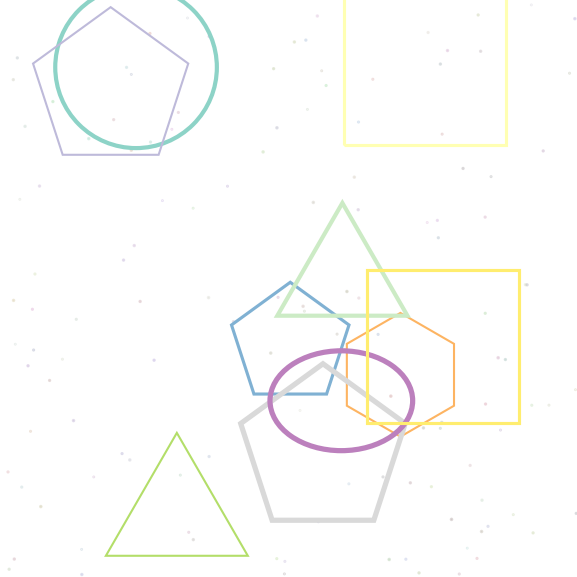[{"shape": "circle", "thickness": 2, "radius": 0.7, "center": [0.236, 0.883]}, {"shape": "square", "thickness": 1.5, "radius": 0.7, "center": [0.736, 0.888]}, {"shape": "pentagon", "thickness": 1, "radius": 0.71, "center": [0.192, 0.845]}, {"shape": "pentagon", "thickness": 1.5, "radius": 0.53, "center": [0.503, 0.403]}, {"shape": "hexagon", "thickness": 1, "radius": 0.54, "center": [0.693, 0.35]}, {"shape": "triangle", "thickness": 1, "radius": 0.71, "center": [0.306, 0.108]}, {"shape": "pentagon", "thickness": 2.5, "radius": 0.75, "center": [0.559, 0.219]}, {"shape": "oval", "thickness": 2.5, "radius": 0.62, "center": [0.591, 0.305]}, {"shape": "triangle", "thickness": 2, "radius": 0.65, "center": [0.593, 0.518]}, {"shape": "square", "thickness": 1.5, "radius": 0.66, "center": [0.767, 0.399]}]